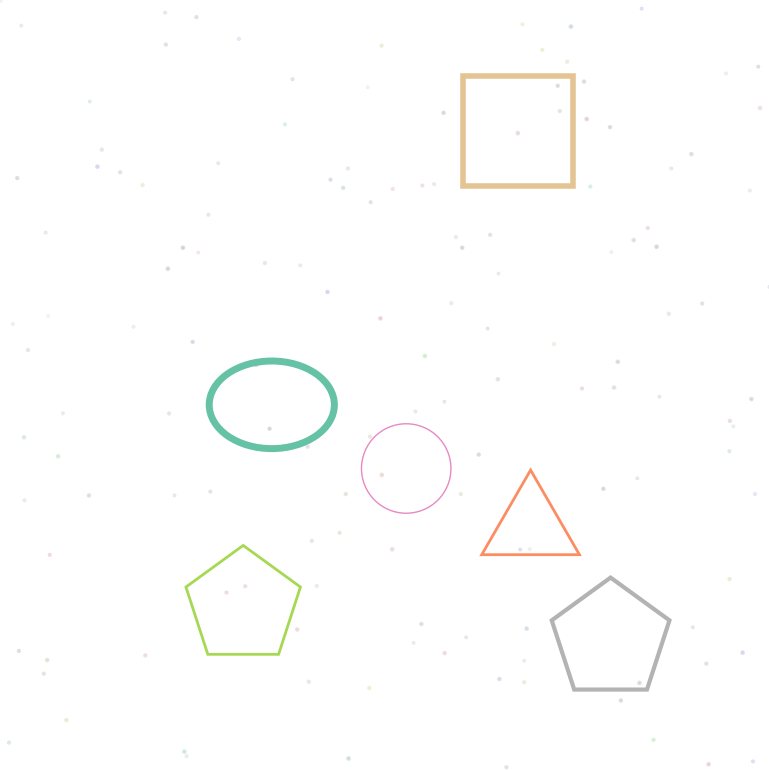[{"shape": "oval", "thickness": 2.5, "radius": 0.41, "center": [0.353, 0.474]}, {"shape": "triangle", "thickness": 1, "radius": 0.37, "center": [0.689, 0.316]}, {"shape": "circle", "thickness": 0.5, "radius": 0.29, "center": [0.528, 0.392]}, {"shape": "pentagon", "thickness": 1, "radius": 0.39, "center": [0.316, 0.213]}, {"shape": "square", "thickness": 2, "radius": 0.36, "center": [0.673, 0.83]}, {"shape": "pentagon", "thickness": 1.5, "radius": 0.4, "center": [0.793, 0.169]}]